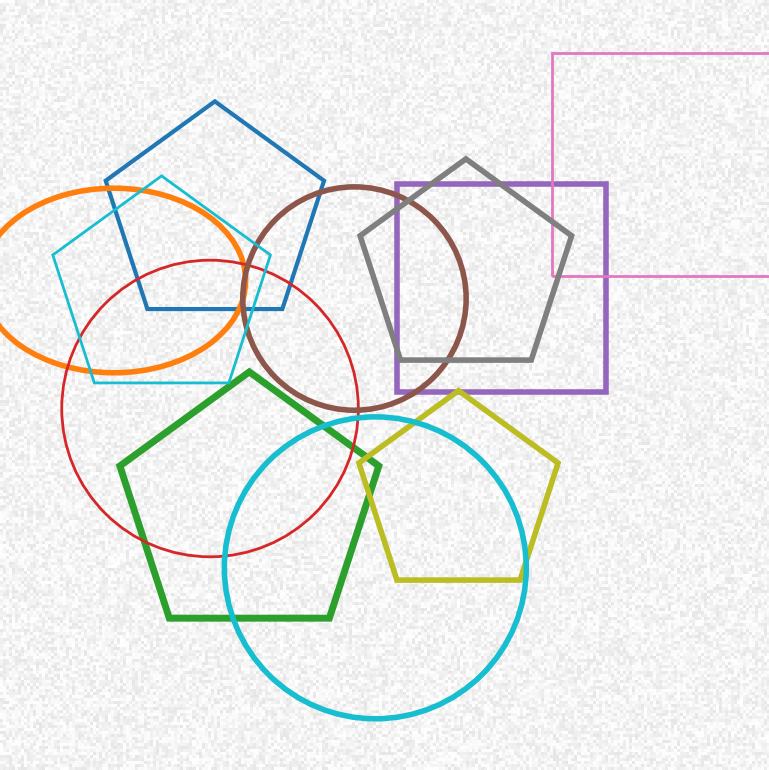[{"shape": "pentagon", "thickness": 1.5, "radius": 0.75, "center": [0.279, 0.719]}, {"shape": "oval", "thickness": 2, "radius": 0.86, "center": [0.148, 0.636]}, {"shape": "pentagon", "thickness": 2.5, "radius": 0.88, "center": [0.324, 0.34]}, {"shape": "circle", "thickness": 1, "radius": 0.96, "center": [0.273, 0.469]}, {"shape": "square", "thickness": 2, "radius": 0.68, "center": [0.651, 0.626]}, {"shape": "circle", "thickness": 2, "radius": 0.73, "center": [0.46, 0.612]}, {"shape": "square", "thickness": 1, "radius": 0.72, "center": [0.862, 0.786]}, {"shape": "pentagon", "thickness": 2, "radius": 0.72, "center": [0.605, 0.649]}, {"shape": "pentagon", "thickness": 2, "radius": 0.68, "center": [0.595, 0.357]}, {"shape": "circle", "thickness": 2, "radius": 0.98, "center": [0.487, 0.263]}, {"shape": "pentagon", "thickness": 1, "radius": 0.74, "center": [0.21, 0.623]}]